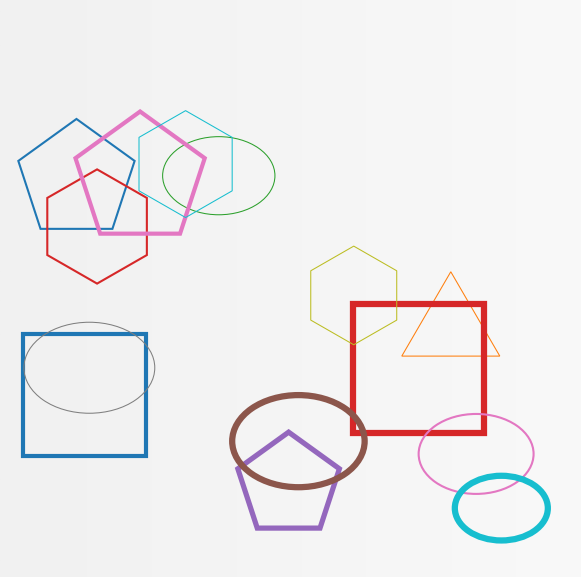[{"shape": "pentagon", "thickness": 1, "radius": 0.53, "center": [0.132, 0.688]}, {"shape": "square", "thickness": 2, "radius": 0.53, "center": [0.145, 0.314]}, {"shape": "triangle", "thickness": 0.5, "radius": 0.49, "center": [0.776, 0.431]}, {"shape": "oval", "thickness": 0.5, "radius": 0.48, "center": [0.376, 0.695]}, {"shape": "square", "thickness": 3, "radius": 0.56, "center": [0.72, 0.361]}, {"shape": "hexagon", "thickness": 1, "radius": 0.49, "center": [0.167, 0.607]}, {"shape": "pentagon", "thickness": 2.5, "radius": 0.46, "center": [0.497, 0.159]}, {"shape": "oval", "thickness": 3, "radius": 0.57, "center": [0.513, 0.235]}, {"shape": "pentagon", "thickness": 2, "radius": 0.58, "center": [0.241, 0.689]}, {"shape": "oval", "thickness": 1, "radius": 0.49, "center": [0.819, 0.213]}, {"shape": "oval", "thickness": 0.5, "radius": 0.56, "center": [0.154, 0.362]}, {"shape": "hexagon", "thickness": 0.5, "radius": 0.43, "center": [0.609, 0.488]}, {"shape": "hexagon", "thickness": 0.5, "radius": 0.46, "center": [0.319, 0.715]}, {"shape": "oval", "thickness": 3, "radius": 0.4, "center": [0.863, 0.119]}]